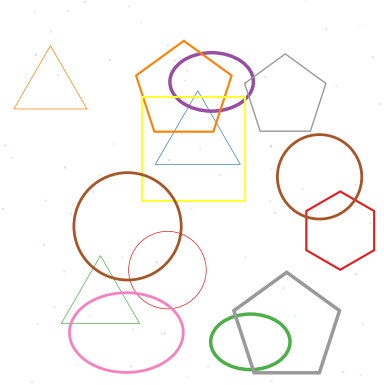[{"shape": "circle", "thickness": 0.5, "radius": 0.5, "center": [0.435, 0.298]}, {"shape": "hexagon", "thickness": 1.5, "radius": 0.51, "center": [0.884, 0.401]}, {"shape": "triangle", "thickness": 0.5, "radius": 0.64, "center": [0.514, 0.637]}, {"shape": "oval", "thickness": 2.5, "radius": 0.52, "center": [0.65, 0.112]}, {"shape": "triangle", "thickness": 0.5, "radius": 0.59, "center": [0.261, 0.218]}, {"shape": "oval", "thickness": 2.5, "radius": 0.54, "center": [0.55, 0.787]}, {"shape": "pentagon", "thickness": 1.5, "radius": 0.65, "center": [0.478, 0.764]}, {"shape": "triangle", "thickness": 0.5, "radius": 0.55, "center": [0.131, 0.772]}, {"shape": "square", "thickness": 1.5, "radius": 0.67, "center": [0.503, 0.614]}, {"shape": "circle", "thickness": 2, "radius": 0.7, "center": [0.331, 0.412]}, {"shape": "circle", "thickness": 2, "radius": 0.55, "center": [0.83, 0.541]}, {"shape": "oval", "thickness": 2, "radius": 0.74, "center": [0.328, 0.136]}, {"shape": "pentagon", "thickness": 2.5, "radius": 0.72, "center": [0.745, 0.148]}, {"shape": "pentagon", "thickness": 1, "radius": 0.55, "center": [0.741, 0.749]}]